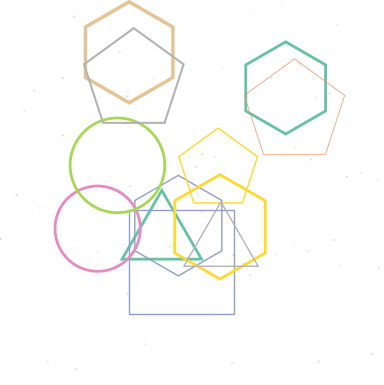[{"shape": "hexagon", "thickness": 2, "radius": 0.6, "center": [0.742, 0.772]}, {"shape": "triangle", "thickness": 2, "radius": 0.6, "center": [0.42, 0.386]}, {"shape": "pentagon", "thickness": 0.5, "radius": 0.68, "center": [0.765, 0.71]}, {"shape": "hexagon", "thickness": 1, "radius": 0.65, "center": [0.463, 0.414]}, {"shape": "square", "thickness": 1, "radius": 0.68, "center": [0.471, 0.319]}, {"shape": "circle", "thickness": 2, "radius": 0.55, "center": [0.254, 0.406]}, {"shape": "circle", "thickness": 2, "radius": 0.61, "center": [0.305, 0.571]}, {"shape": "hexagon", "thickness": 2, "radius": 0.68, "center": [0.571, 0.411]}, {"shape": "pentagon", "thickness": 1, "radius": 0.54, "center": [0.567, 0.56]}, {"shape": "hexagon", "thickness": 2.5, "radius": 0.66, "center": [0.335, 0.864]}, {"shape": "pentagon", "thickness": 1.5, "radius": 0.68, "center": [0.348, 0.791]}, {"shape": "triangle", "thickness": 1, "radius": 0.56, "center": [0.574, 0.364]}]